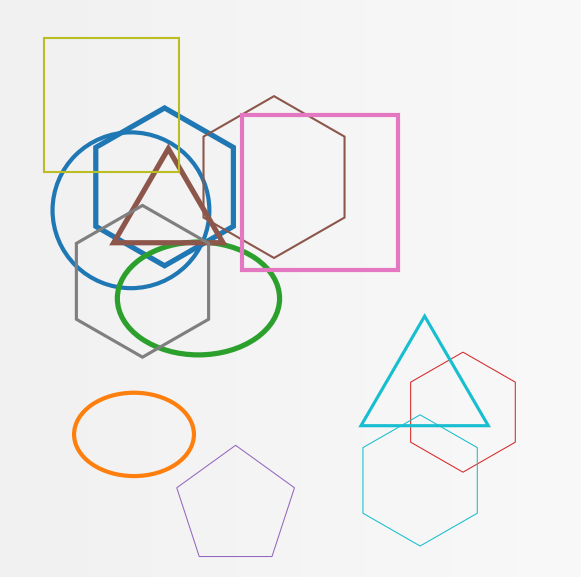[{"shape": "hexagon", "thickness": 2.5, "radius": 0.68, "center": [0.283, 0.676]}, {"shape": "circle", "thickness": 2, "radius": 0.67, "center": [0.225, 0.635]}, {"shape": "oval", "thickness": 2, "radius": 0.52, "center": [0.231, 0.247]}, {"shape": "oval", "thickness": 2.5, "radius": 0.7, "center": [0.341, 0.482]}, {"shape": "hexagon", "thickness": 0.5, "radius": 0.52, "center": [0.797, 0.285]}, {"shape": "pentagon", "thickness": 0.5, "radius": 0.53, "center": [0.405, 0.122]}, {"shape": "hexagon", "thickness": 1, "radius": 0.7, "center": [0.471, 0.693]}, {"shape": "triangle", "thickness": 2.5, "radius": 0.54, "center": [0.29, 0.633]}, {"shape": "square", "thickness": 2, "radius": 0.67, "center": [0.551, 0.665]}, {"shape": "hexagon", "thickness": 1.5, "radius": 0.66, "center": [0.245, 0.512]}, {"shape": "square", "thickness": 1, "radius": 0.58, "center": [0.192, 0.817]}, {"shape": "triangle", "thickness": 1.5, "radius": 0.63, "center": [0.731, 0.325]}, {"shape": "hexagon", "thickness": 0.5, "radius": 0.57, "center": [0.723, 0.167]}]